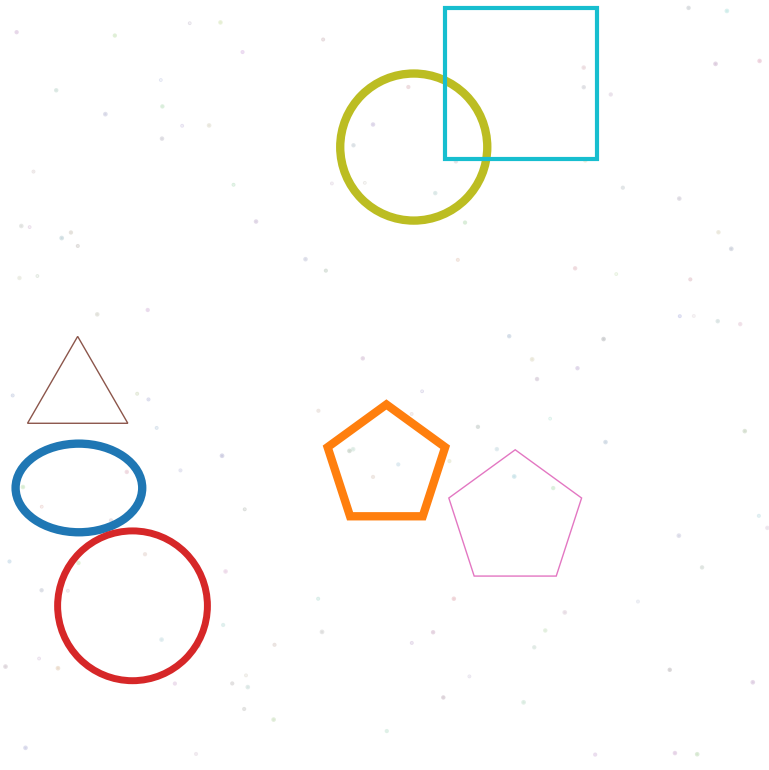[{"shape": "oval", "thickness": 3, "radius": 0.41, "center": [0.102, 0.366]}, {"shape": "pentagon", "thickness": 3, "radius": 0.4, "center": [0.502, 0.394]}, {"shape": "circle", "thickness": 2.5, "radius": 0.49, "center": [0.172, 0.213]}, {"shape": "triangle", "thickness": 0.5, "radius": 0.38, "center": [0.101, 0.488]}, {"shape": "pentagon", "thickness": 0.5, "radius": 0.45, "center": [0.669, 0.325]}, {"shape": "circle", "thickness": 3, "radius": 0.48, "center": [0.537, 0.809]}, {"shape": "square", "thickness": 1.5, "radius": 0.49, "center": [0.677, 0.892]}]